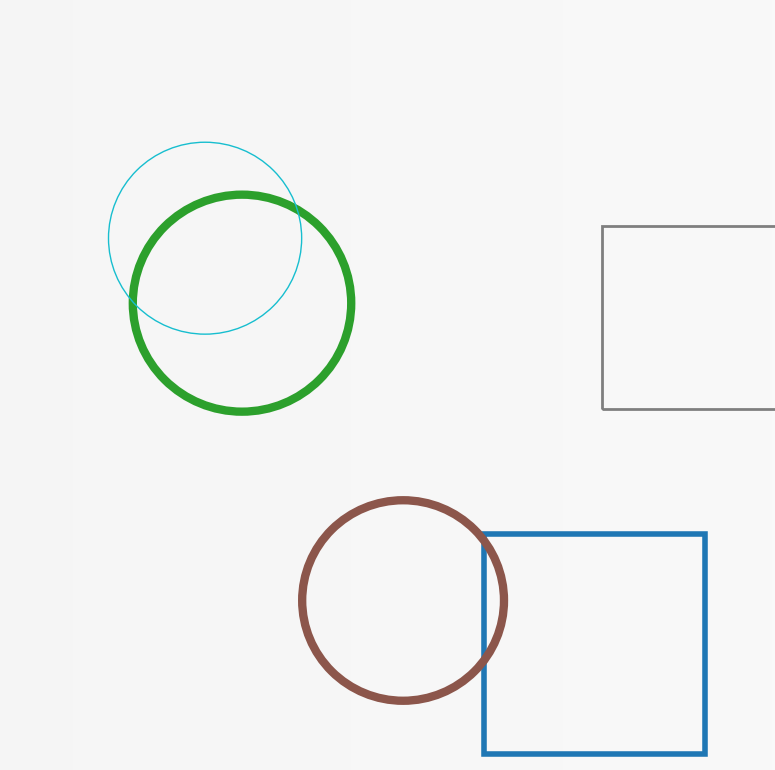[{"shape": "square", "thickness": 2, "radius": 0.71, "center": [0.767, 0.164]}, {"shape": "circle", "thickness": 3, "radius": 0.7, "center": [0.312, 0.606]}, {"shape": "circle", "thickness": 3, "radius": 0.65, "center": [0.52, 0.22]}, {"shape": "square", "thickness": 1, "radius": 0.59, "center": [0.895, 0.588]}, {"shape": "circle", "thickness": 0.5, "radius": 0.62, "center": [0.265, 0.691]}]